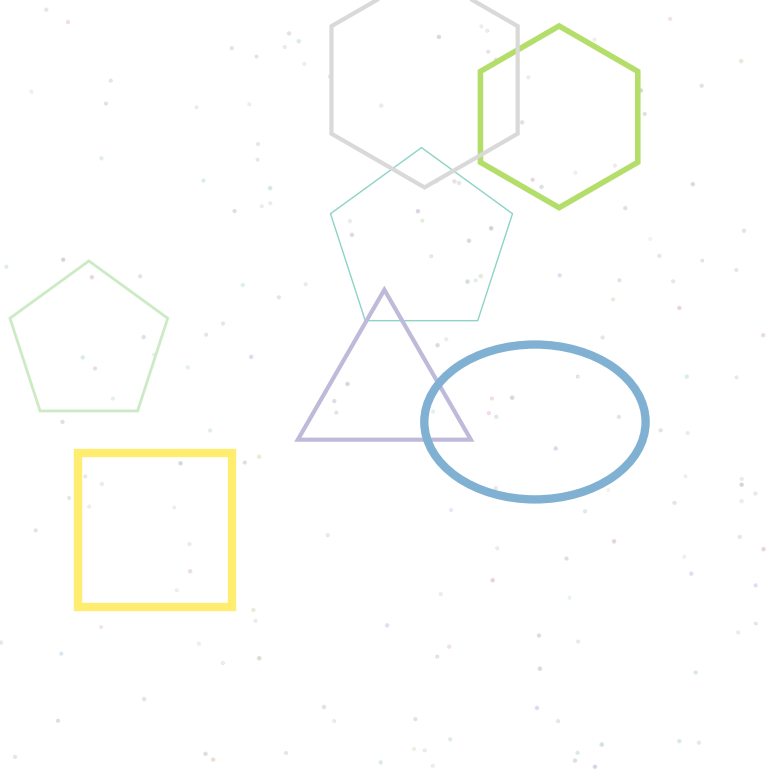[{"shape": "pentagon", "thickness": 0.5, "radius": 0.62, "center": [0.547, 0.684]}, {"shape": "triangle", "thickness": 1.5, "radius": 0.65, "center": [0.499, 0.494]}, {"shape": "oval", "thickness": 3, "radius": 0.72, "center": [0.695, 0.452]}, {"shape": "hexagon", "thickness": 2, "radius": 0.59, "center": [0.726, 0.848]}, {"shape": "hexagon", "thickness": 1.5, "radius": 0.7, "center": [0.551, 0.896]}, {"shape": "pentagon", "thickness": 1, "radius": 0.54, "center": [0.115, 0.553]}, {"shape": "square", "thickness": 3, "radius": 0.5, "center": [0.201, 0.311]}]